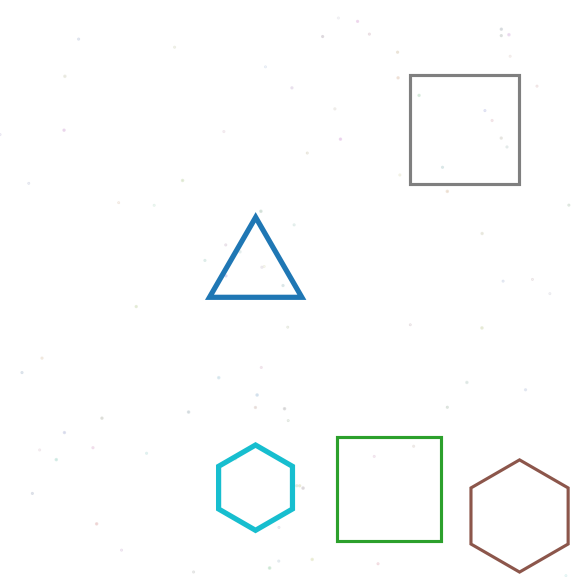[{"shape": "triangle", "thickness": 2.5, "radius": 0.46, "center": [0.443, 0.53]}, {"shape": "square", "thickness": 1.5, "radius": 0.45, "center": [0.674, 0.152]}, {"shape": "hexagon", "thickness": 1.5, "radius": 0.49, "center": [0.9, 0.106]}, {"shape": "square", "thickness": 1.5, "radius": 0.47, "center": [0.805, 0.774]}, {"shape": "hexagon", "thickness": 2.5, "radius": 0.37, "center": [0.442, 0.155]}]